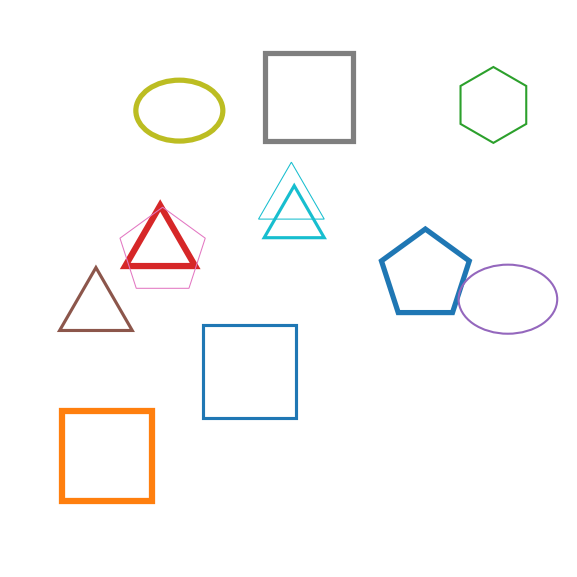[{"shape": "square", "thickness": 1.5, "radius": 0.4, "center": [0.432, 0.356]}, {"shape": "pentagon", "thickness": 2.5, "radius": 0.4, "center": [0.737, 0.523]}, {"shape": "square", "thickness": 3, "radius": 0.39, "center": [0.185, 0.209]}, {"shape": "hexagon", "thickness": 1, "radius": 0.33, "center": [0.854, 0.817]}, {"shape": "triangle", "thickness": 3, "radius": 0.35, "center": [0.277, 0.573]}, {"shape": "oval", "thickness": 1, "radius": 0.43, "center": [0.879, 0.481]}, {"shape": "triangle", "thickness": 1.5, "radius": 0.36, "center": [0.166, 0.463]}, {"shape": "pentagon", "thickness": 0.5, "radius": 0.39, "center": [0.282, 0.563]}, {"shape": "square", "thickness": 2.5, "radius": 0.38, "center": [0.536, 0.831]}, {"shape": "oval", "thickness": 2.5, "radius": 0.38, "center": [0.311, 0.808]}, {"shape": "triangle", "thickness": 0.5, "radius": 0.33, "center": [0.505, 0.653]}, {"shape": "triangle", "thickness": 1.5, "radius": 0.3, "center": [0.509, 0.618]}]